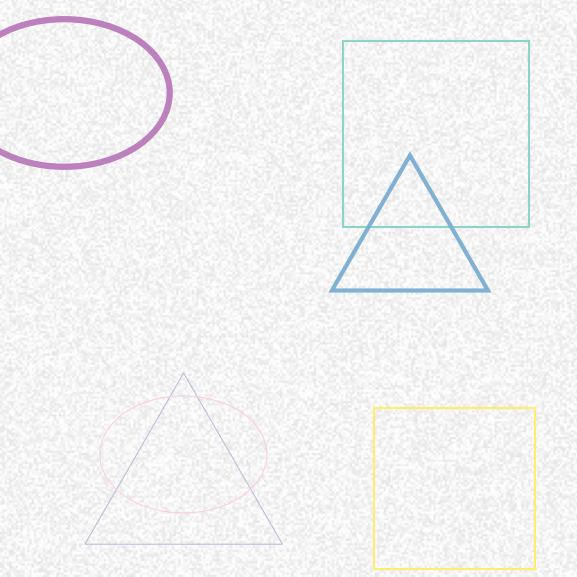[{"shape": "square", "thickness": 1, "radius": 0.8, "center": [0.755, 0.767]}, {"shape": "triangle", "thickness": 0.5, "radius": 0.99, "center": [0.318, 0.156]}, {"shape": "triangle", "thickness": 2, "radius": 0.78, "center": [0.71, 0.574]}, {"shape": "oval", "thickness": 0.5, "radius": 0.72, "center": [0.318, 0.212]}, {"shape": "oval", "thickness": 3, "radius": 0.91, "center": [0.111, 0.838]}, {"shape": "square", "thickness": 1, "radius": 0.7, "center": [0.787, 0.153]}]